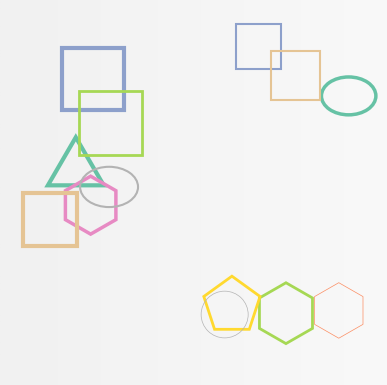[{"shape": "oval", "thickness": 2.5, "radius": 0.35, "center": [0.9, 0.751]}, {"shape": "triangle", "thickness": 3, "radius": 0.42, "center": [0.196, 0.56]}, {"shape": "hexagon", "thickness": 0.5, "radius": 0.36, "center": [0.874, 0.194]}, {"shape": "square", "thickness": 1.5, "radius": 0.29, "center": [0.667, 0.88]}, {"shape": "square", "thickness": 3, "radius": 0.4, "center": [0.24, 0.794]}, {"shape": "hexagon", "thickness": 2.5, "radius": 0.38, "center": [0.234, 0.467]}, {"shape": "hexagon", "thickness": 2, "radius": 0.4, "center": [0.738, 0.187]}, {"shape": "square", "thickness": 2, "radius": 0.41, "center": [0.286, 0.68]}, {"shape": "pentagon", "thickness": 2, "radius": 0.38, "center": [0.599, 0.206]}, {"shape": "square", "thickness": 1.5, "radius": 0.32, "center": [0.762, 0.803]}, {"shape": "square", "thickness": 3, "radius": 0.35, "center": [0.129, 0.43]}, {"shape": "circle", "thickness": 0.5, "radius": 0.3, "center": [0.58, 0.183]}, {"shape": "oval", "thickness": 1.5, "radius": 0.37, "center": [0.281, 0.514]}]